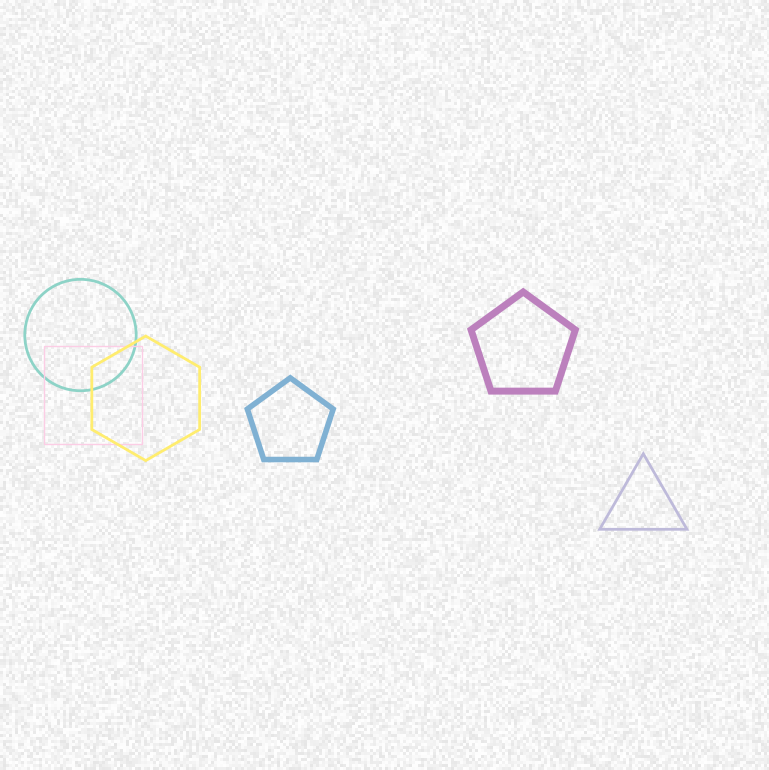[{"shape": "circle", "thickness": 1, "radius": 0.36, "center": [0.105, 0.565]}, {"shape": "triangle", "thickness": 1, "radius": 0.33, "center": [0.835, 0.345]}, {"shape": "pentagon", "thickness": 2, "radius": 0.29, "center": [0.377, 0.451]}, {"shape": "square", "thickness": 0.5, "radius": 0.32, "center": [0.121, 0.487]}, {"shape": "pentagon", "thickness": 2.5, "radius": 0.36, "center": [0.679, 0.55]}, {"shape": "hexagon", "thickness": 1, "radius": 0.4, "center": [0.189, 0.483]}]